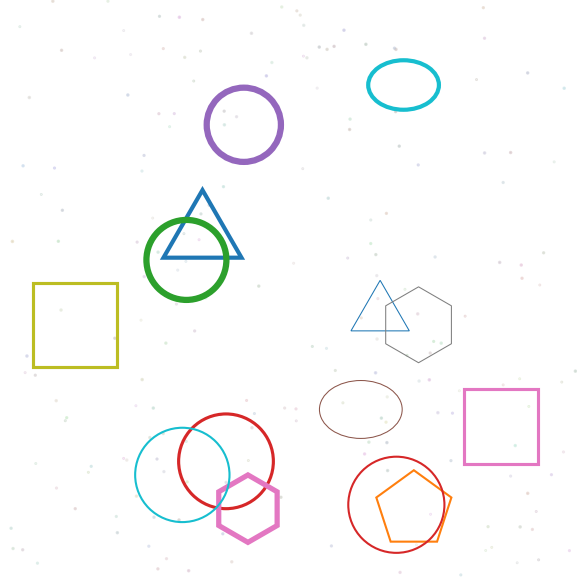[{"shape": "triangle", "thickness": 0.5, "radius": 0.29, "center": [0.658, 0.455]}, {"shape": "triangle", "thickness": 2, "radius": 0.39, "center": [0.351, 0.592]}, {"shape": "pentagon", "thickness": 1, "radius": 0.34, "center": [0.717, 0.117]}, {"shape": "circle", "thickness": 3, "radius": 0.35, "center": [0.323, 0.549]}, {"shape": "circle", "thickness": 1, "radius": 0.42, "center": [0.686, 0.125]}, {"shape": "circle", "thickness": 1.5, "radius": 0.41, "center": [0.391, 0.2]}, {"shape": "circle", "thickness": 3, "radius": 0.32, "center": [0.422, 0.783]}, {"shape": "oval", "thickness": 0.5, "radius": 0.36, "center": [0.625, 0.29]}, {"shape": "square", "thickness": 1.5, "radius": 0.32, "center": [0.867, 0.261]}, {"shape": "hexagon", "thickness": 2.5, "radius": 0.29, "center": [0.429, 0.118]}, {"shape": "hexagon", "thickness": 0.5, "radius": 0.33, "center": [0.725, 0.437]}, {"shape": "square", "thickness": 1.5, "radius": 0.36, "center": [0.13, 0.437]}, {"shape": "oval", "thickness": 2, "radius": 0.31, "center": [0.699, 0.852]}, {"shape": "circle", "thickness": 1, "radius": 0.41, "center": [0.316, 0.177]}]